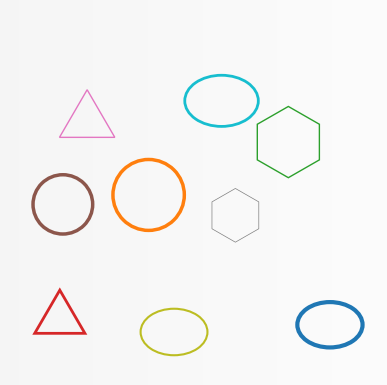[{"shape": "oval", "thickness": 3, "radius": 0.42, "center": [0.851, 0.156]}, {"shape": "circle", "thickness": 2.5, "radius": 0.46, "center": [0.384, 0.494]}, {"shape": "hexagon", "thickness": 1, "radius": 0.46, "center": [0.744, 0.631]}, {"shape": "triangle", "thickness": 2, "radius": 0.37, "center": [0.154, 0.172]}, {"shape": "circle", "thickness": 2.5, "radius": 0.38, "center": [0.162, 0.469]}, {"shape": "triangle", "thickness": 1, "radius": 0.41, "center": [0.225, 0.684]}, {"shape": "hexagon", "thickness": 0.5, "radius": 0.35, "center": [0.607, 0.441]}, {"shape": "oval", "thickness": 1.5, "radius": 0.43, "center": [0.449, 0.138]}, {"shape": "oval", "thickness": 2, "radius": 0.47, "center": [0.572, 0.738]}]